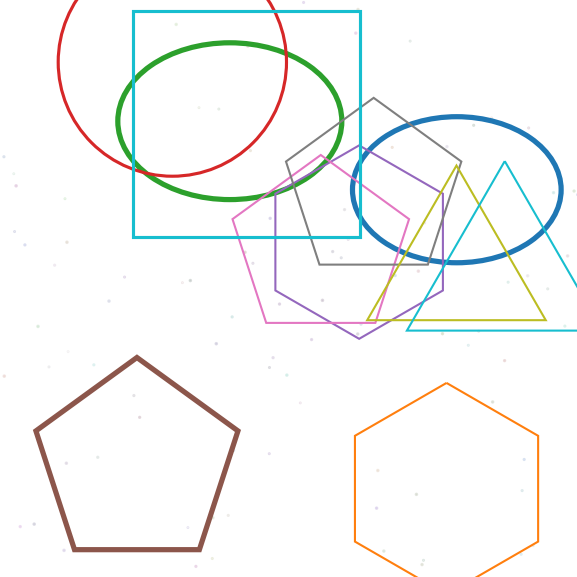[{"shape": "oval", "thickness": 2.5, "radius": 0.9, "center": [0.791, 0.671]}, {"shape": "hexagon", "thickness": 1, "radius": 0.92, "center": [0.773, 0.153]}, {"shape": "oval", "thickness": 2.5, "radius": 0.97, "center": [0.398, 0.789]}, {"shape": "circle", "thickness": 1.5, "radius": 0.99, "center": [0.298, 0.892]}, {"shape": "hexagon", "thickness": 1, "radius": 0.84, "center": [0.622, 0.58]}, {"shape": "pentagon", "thickness": 2.5, "radius": 0.92, "center": [0.237, 0.196]}, {"shape": "pentagon", "thickness": 1, "radius": 0.8, "center": [0.555, 0.57]}, {"shape": "pentagon", "thickness": 1, "radius": 0.8, "center": [0.647, 0.67]}, {"shape": "triangle", "thickness": 1, "radius": 0.89, "center": [0.79, 0.534]}, {"shape": "triangle", "thickness": 1, "radius": 0.98, "center": [0.874, 0.524]}, {"shape": "square", "thickness": 1.5, "radius": 0.98, "center": [0.427, 0.784]}]